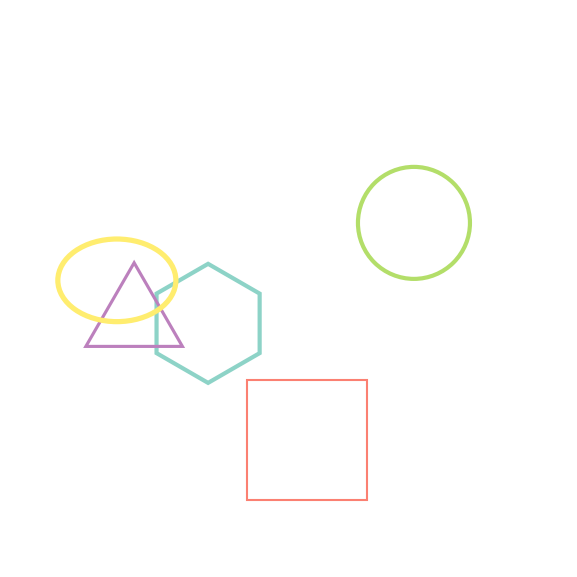[{"shape": "hexagon", "thickness": 2, "radius": 0.52, "center": [0.36, 0.439]}, {"shape": "square", "thickness": 1, "radius": 0.52, "center": [0.532, 0.238]}, {"shape": "circle", "thickness": 2, "radius": 0.48, "center": [0.717, 0.613]}, {"shape": "triangle", "thickness": 1.5, "radius": 0.48, "center": [0.232, 0.448]}, {"shape": "oval", "thickness": 2.5, "radius": 0.51, "center": [0.202, 0.514]}]